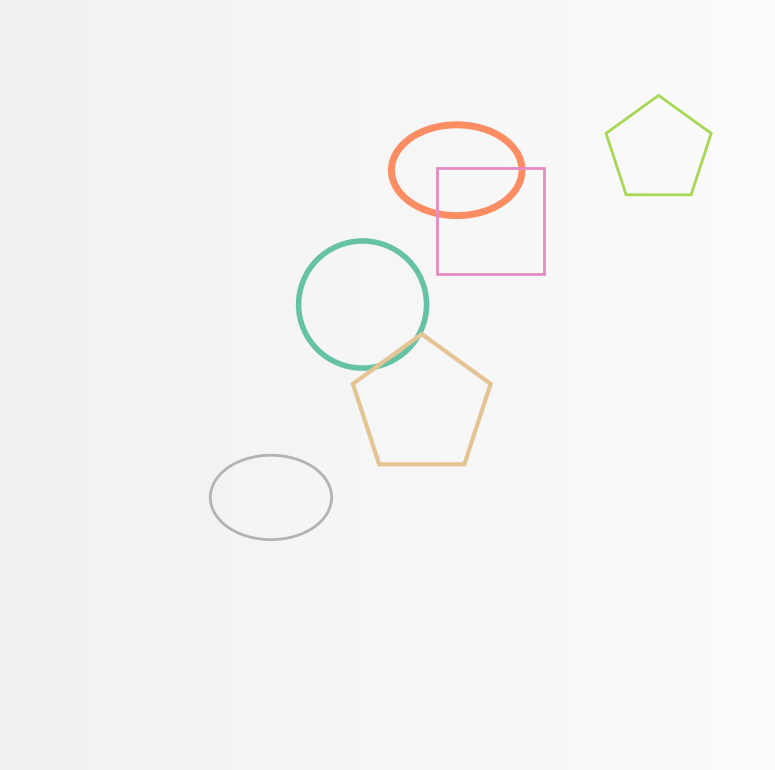[{"shape": "circle", "thickness": 2, "radius": 0.41, "center": [0.468, 0.605]}, {"shape": "oval", "thickness": 2.5, "radius": 0.42, "center": [0.589, 0.779]}, {"shape": "square", "thickness": 1, "radius": 0.34, "center": [0.633, 0.713]}, {"shape": "pentagon", "thickness": 1, "radius": 0.36, "center": [0.85, 0.805]}, {"shape": "pentagon", "thickness": 1.5, "radius": 0.47, "center": [0.544, 0.473]}, {"shape": "oval", "thickness": 1, "radius": 0.39, "center": [0.35, 0.354]}]